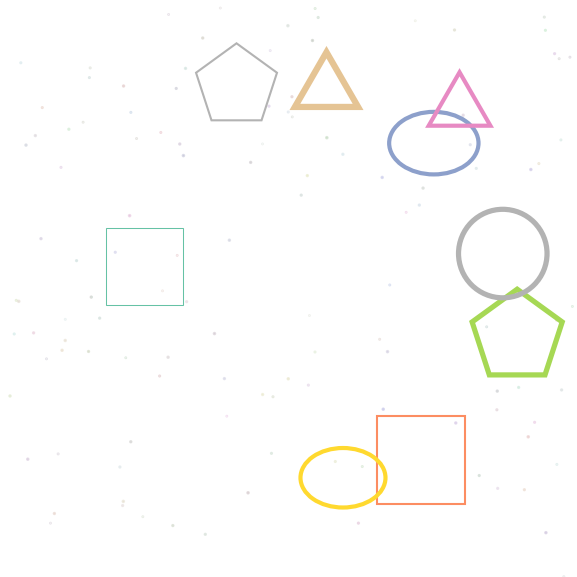[{"shape": "square", "thickness": 0.5, "radius": 0.33, "center": [0.25, 0.538]}, {"shape": "square", "thickness": 1, "radius": 0.38, "center": [0.729, 0.202]}, {"shape": "oval", "thickness": 2, "radius": 0.39, "center": [0.751, 0.751]}, {"shape": "triangle", "thickness": 2, "radius": 0.31, "center": [0.796, 0.812]}, {"shape": "pentagon", "thickness": 2.5, "radius": 0.41, "center": [0.896, 0.416]}, {"shape": "oval", "thickness": 2, "radius": 0.37, "center": [0.594, 0.172]}, {"shape": "triangle", "thickness": 3, "radius": 0.32, "center": [0.565, 0.846]}, {"shape": "circle", "thickness": 2.5, "radius": 0.38, "center": [0.871, 0.56]}, {"shape": "pentagon", "thickness": 1, "radius": 0.37, "center": [0.41, 0.85]}]